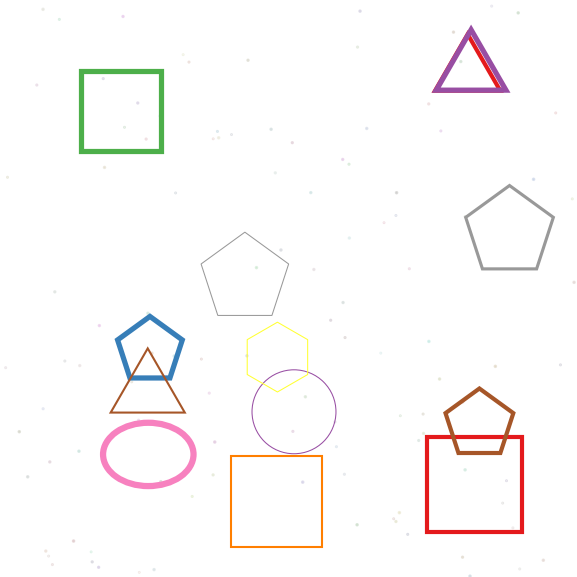[{"shape": "square", "thickness": 2, "radius": 0.41, "center": [0.822, 0.16]}, {"shape": "triangle", "thickness": 2, "radius": 0.33, "center": [0.81, 0.875]}, {"shape": "pentagon", "thickness": 2.5, "radius": 0.29, "center": [0.26, 0.392]}, {"shape": "square", "thickness": 2.5, "radius": 0.35, "center": [0.21, 0.806]}, {"shape": "triangle", "thickness": 2.5, "radius": 0.35, "center": [0.816, 0.878]}, {"shape": "circle", "thickness": 0.5, "radius": 0.36, "center": [0.509, 0.286]}, {"shape": "square", "thickness": 1, "radius": 0.4, "center": [0.478, 0.13]}, {"shape": "hexagon", "thickness": 0.5, "radius": 0.3, "center": [0.48, 0.381]}, {"shape": "pentagon", "thickness": 2, "radius": 0.31, "center": [0.83, 0.265]}, {"shape": "triangle", "thickness": 1, "radius": 0.37, "center": [0.256, 0.322]}, {"shape": "oval", "thickness": 3, "radius": 0.39, "center": [0.257, 0.212]}, {"shape": "pentagon", "thickness": 1.5, "radius": 0.4, "center": [0.882, 0.598]}, {"shape": "pentagon", "thickness": 0.5, "radius": 0.4, "center": [0.424, 0.517]}]